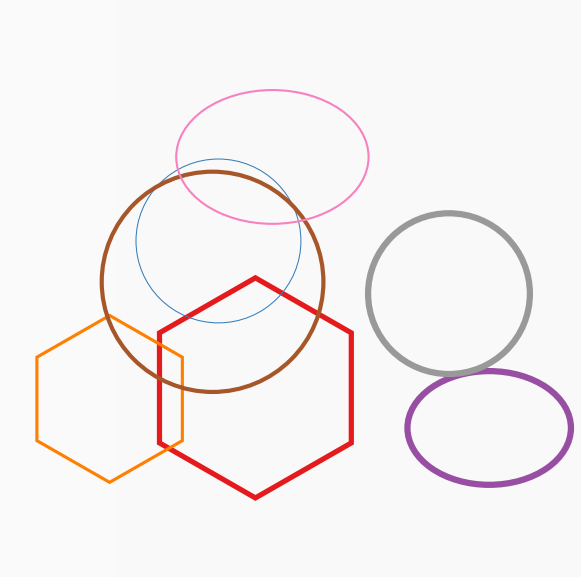[{"shape": "hexagon", "thickness": 2.5, "radius": 0.95, "center": [0.439, 0.327]}, {"shape": "circle", "thickness": 0.5, "radius": 0.71, "center": [0.376, 0.582]}, {"shape": "oval", "thickness": 3, "radius": 0.7, "center": [0.842, 0.258]}, {"shape": "hexagon", "thickness": 1.5, "radius": 0.72, "center": [0.189, 0.308]}, {"shape": "circle", "thickness": 2, "radius": 0.95, "center": [0.366, 0.511]}, {"shape": "oval", "thickness": 1, "radius": 0.83, "center": [0.469, 0.727]}, {"shape": "circle", "thickness": 3, "radius": 0.7, "center": [0.772, 0.491]}]